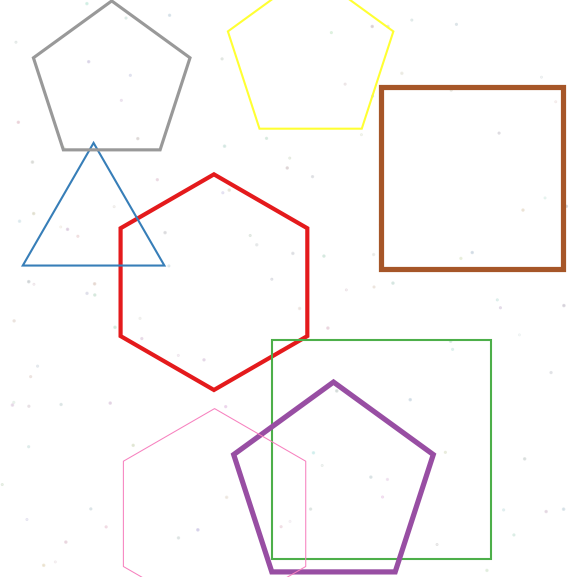[{"shape": "hexagon", "thickness": 2, "radius": 0.93, "center": [0.37, 0.511]}, {"shape": "triangle", "thickness": 1, "radius": 0.71, "center": [0.162, 0.61]}, {"shape": "square", "thickness": 1, "radius": 0.95, "center": [0.661, 0.221]}, {"shape": "pentagon", "thickness": 2.5, "radius": 0.91, "center": [0.577, 0.156]}, {"shape": "pentagon", "thickness": 1, "radius": 0.75, "center": [0.538, 0.898]}, {"shape": "square", "thickness": 2.5, "radius": 0.79, "center": [0.817, 0.691]}, {"shape": "hexagon", "thickness": 0.5, "radius": 0.91, "center": [0.372, 0.109]}, {"shape": "pentagon", "thickness": 1.5, "radius": 0.71, "center": [0.193, 0.855]}]